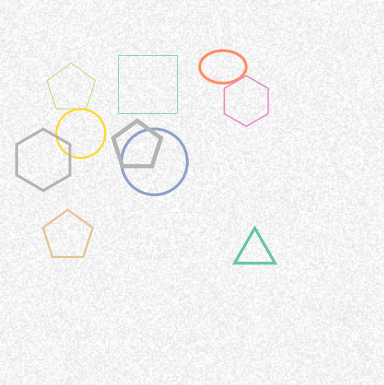[{"shape": "square", "thickness": 0.5, "radius": 0.38, "center": [0.383, 0.782]}, {"shape": "triangle", "thickness": 2, "radius": 0.3, "center": [0.662, 0.347]}, {"shape": "oval", "thickness": 2, "radius": 0.3, "center": [0.579, 0.826]}, {"shape": "circle", "thickness": 2, "radius": 0.43, "center": [0.401, 0.58]}, {"shape": "hexagon", "thickness": 1, "radius": 0.33, "center": [0.64, 0.738]}, {"shape": "pentagon", "thickness": 0.5, "radius": 0.33, "center": [0.185, 0.77]}, {"shape": "circle", "thickness": 1.5, "radius": 0.32, "center": [0.21, 0.653]}, {"shape": "pentagon", "thickness": 1.5, "radius": 0.34, "center": [0.176, 0.387]}, {"shape": "pentagon", "thickness": 3, "radius": 0.33, "center": [0.356, 0.621]}, {"shape": "hexagon", "thickness": 2, "radius": 0.4, "center": [0.112, 0.585]}]